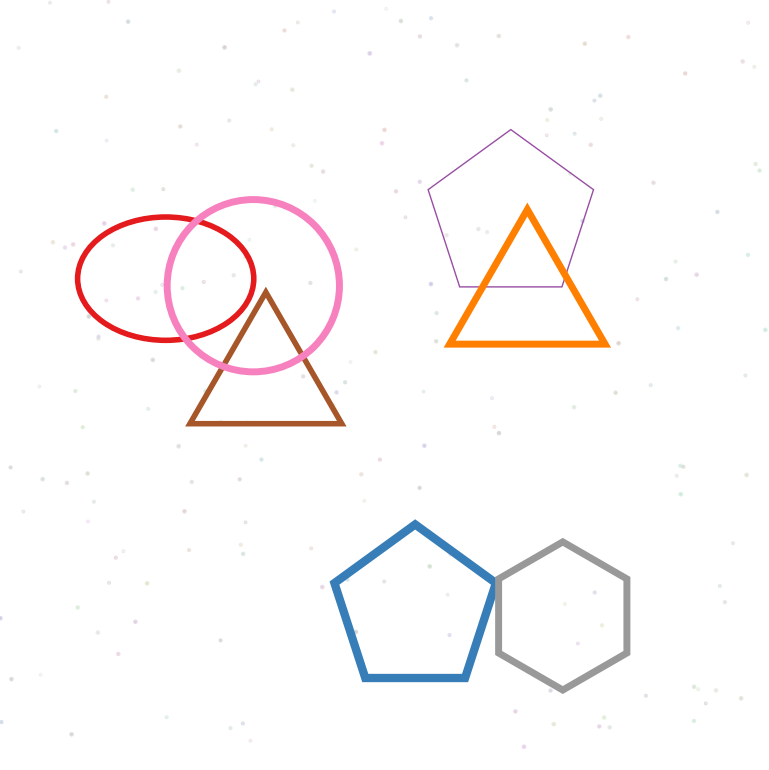[{"shape": "oval", "thickness": 2, "radius": 0.57, "center": [0.215, 0.638]}, {"shape": "pentagon", "thickness": 3, "radius": 0.55, "center": [0.539, 0.209]}, {"shape": "pentagon", "thickness": 0.5, "radius": 0.56, "center": [0.663, 0.719]}, {"shape": "triangle", "thickness": 2.5, "radius": 0.58, "center": [0.685, 0.611]}, {"shape": "triangle", "thickness": 2, "radius": 0.57, "center": [0.345, 0.507]}, {"shape": "circle", "thickness": 2.5, "radius": 0.56, "center": [0.329, 0.629]}, {"shape": "hexagon", "thickness": 2.5, "radius": 0.48, "center": [0.731, 0.2]}]